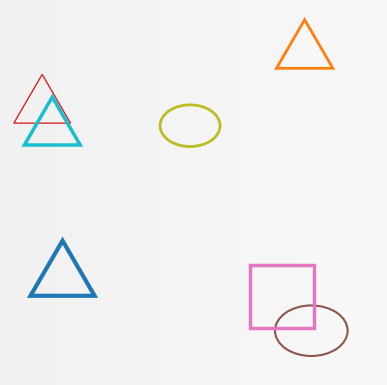[{"shape": "triangle", "thickness": 3, "radius": 0.48, "center": [0.161, 0.279]}, {"shape": "triangle", "thickness": 2, "radius": 0.42, "center": [0.786, 0.865]}, {"shape": "triangle", "thickness": 1, "radius": 0.42, "center": [0.109, 0.722]}, {"shape": "oval", "thickness": 1.5, "radius": 0.47, "center": [0.803, 0.141]}, {"shape": "square", "thickness": 2.5, "radius": 0.41, "center": [0.728, 0.23]}, {"shape": "oval", "thickness": 2, "radius": 0.39, "center": [0.491, 0.673]}, {"shape": "triangle", "thickness": 2.5, "radius": 0.42, "center": [0.135, 0.665]}]